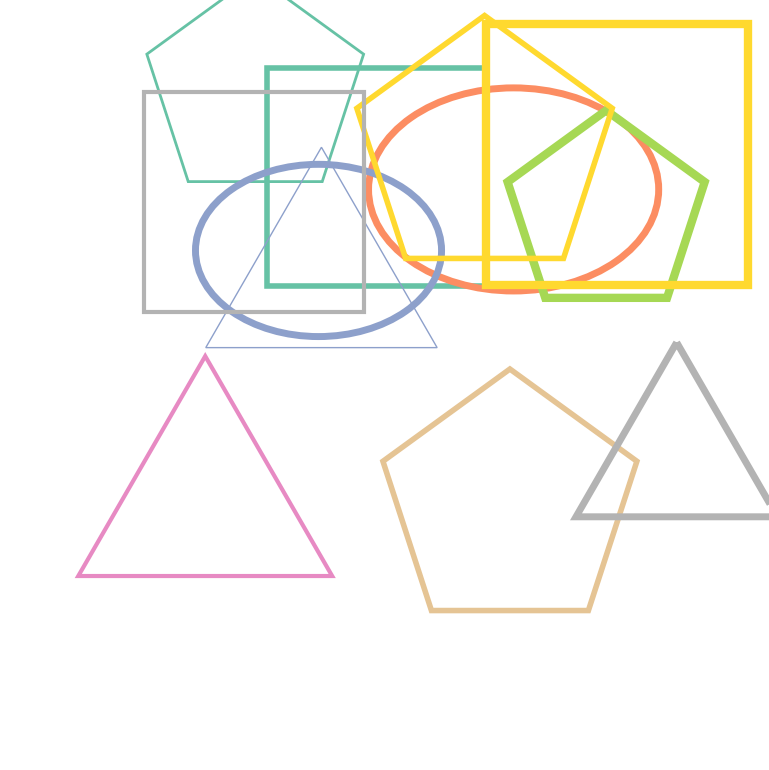[{"shape": "pentagon", "thickness": 1, "radius": 0.74, "center": [0.331, 0.884]}, {"shape": "square", "thickness": 2, "radius": 0.71, "center": [0.489, 0.77]}, {"shape": "oval", "thickness": 2.5, "radius": 0.94, "center": [0.667, 0.754]}, {"shape": "oval", "thickness": 2.5, "radius": 0.8, "center": [0.414, 0.675]}, {"shape": "triangle", "thickness": 0.5, "radius": 0.87, "center": [0.417, 0.635]}, {"shape": "triangle", "thickness": 1.5, "radius": 0.95, "center": [0.267, 0.347]}, {"shape": "pentagon", "thickness": 3, "radius": 0.67, "center": [0.787, 0.722]}, {"shape": "pentagon", "thickness": 2, "radius": 0.87, "center": [0.629, 0.805]}, {"shape": "square", "thickness": 3, "radius": 0.85, "center": [0.801, 0.799]}, {"shape": "pentagon", "thickness": 2, "radius": 0.87, "center": [0.662, 0.347]}, {"shape": "square", "thickness": 1.5, "radius": 0.71, "center": [0.33, 0.738]}, {"shape": "triangle", "thickness": 2.5, "radius": 0.75, "center": [0.879, 0.404]}]